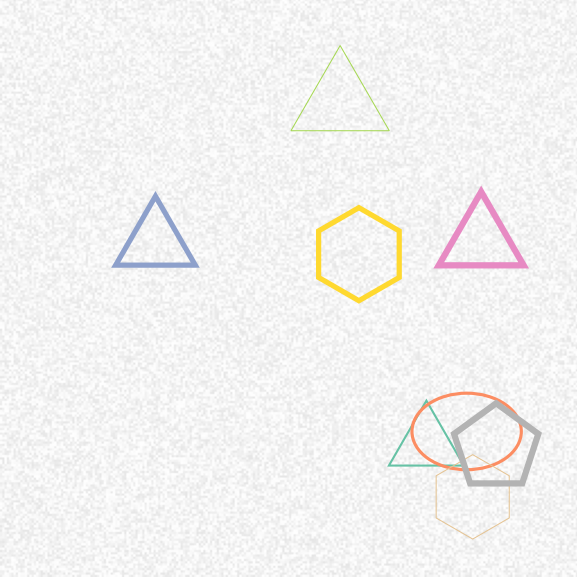[{"shape": "triangle", "thickness": 1, "radius": 0.37, "center": [0.738, 0.23]}, {"shape": "oval", "thickness": 1.5, "radius": 0.47, "center": [0.808, 0.252]}, {"shape": "triangle", "thickness": 2.5, "radius": 0.4, "center": [0.269, 0.58]}, {"shape": "triangle", "thickness": 3, "radius": 0.42, "center": [0.833, 0.582]}, {"shape": "triangle", "thickness": 0.5, "radius": 0.49, "center": [0.589, 0.822]}, {"shape": "hexagon", "thickness": 2.5, "radius": 0.4, "center": [0.622, 0.559]}, {"shape": "hexagon", "thickness": 0.5, "radius": 0.37, "center": [0.819, 0.139]}, {"shape": "pentagon", "thickness": 3, "radius": 0.38, "center": [0.859, 0.224]}]